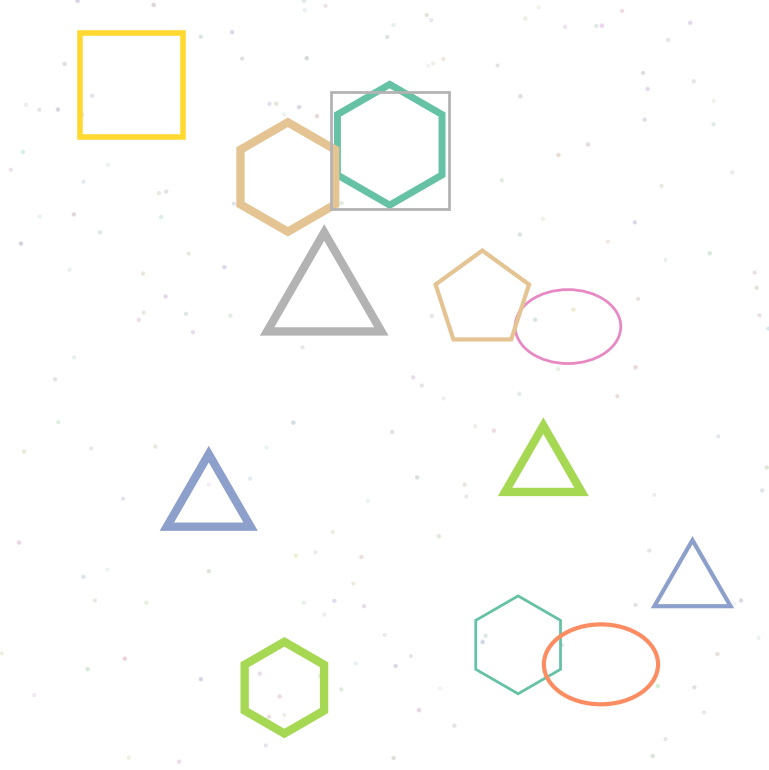[{"shape": "hexagon", "thickness": 2.5, "radius": 0.39, "center": [0.506, 0.812]}, {"shape": "hexagon", "thickness": 1, "radius": 0.32, "center": [0.673, 0.163]}, {"shape": "oval", "thickness": 1.5, "radius": 0.37, "center": [0.78, 0.137]}, {"shape": "triangle", "thickness": 3, "radius": 0.31, "center": [0.271, 0.347]}, {"shape": "triangle", "thickness": 1.5, "radius": 0.29, "center": [0.899, 0.241]}, {"shape": "oval", "thickness": 1, "radius": 0.34, "center": [0.738, 0.576]}, {"shape": "hexagon", "thickness": 3, "radius": 0.3, "center": [0.369, 0.107]}, {"shape": "triangle", "thickness": 3, "radius": 0.29, "center": [0.706, 0.39]}, {"shape": "square", "thickness": 2, "radius": 0.34, "center": [0.171, 0.89]}, {"shape": "hexagon", "thickness": 3, "radius": 0.36, "center": [0.374, 0.77]}, {"shape": "pentagon", "thickness": 1.5, "radius": 0.32, "center": [0.626, 0.611]}, {"shape": "triangle", "thickness": 3, "radius": 0.43, "center": [0.421, 0.612]}, {"shape": "square", "thickness": 1, "radius": 0.38, "center": [0.507, 0.804]}]